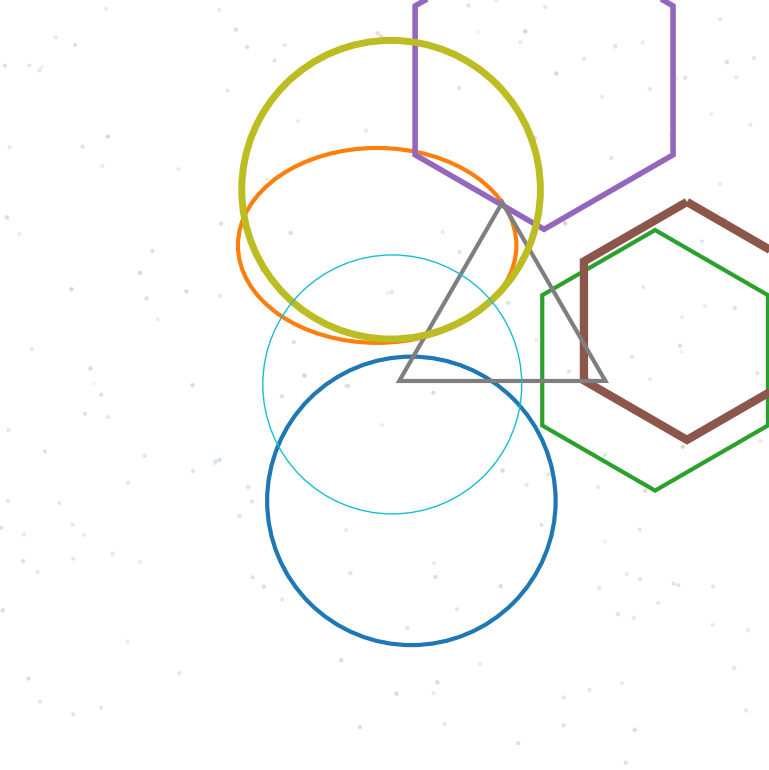[{"shape": "circle", "thickness": 1.5, "radius": 0.94, "center": [0.534, 0.35]}, {"shape": "oval", "thickness": 1.5, "radius": 0.9, "center": [0.49, 0.681]}, {"shape": "hexagon", "thickness": 1.5, "radius": 0.85, "center": [0.851, 0.532]}, {"shape": "hexagon", "thickness": 2, "radius": 0.97, "center": [0.707, 0.896]}, {"shape": "hexagon", "thickness": 3, "radius": 0.77, "center": [0.892, 0.583]}, {"shape": "triangle", "thickness": 1.5, "radius": 0.77, "center": [0.652, 0.583]}, {"shape": "circle", "thickness": 2.5, "radius": 0.97, "center": [0.508, 0.754]}, {"shape": "circle", "thickness": 0.5, "radius": 0.84, "center": [0.509, 0.501]}]